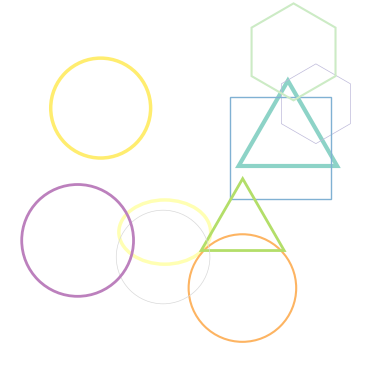[{"shape": "triangle", "thickness": 3, "radius": 0.74, "center": [0.748, 0.643]}, {"shape": "oval", "thickness": 2.5, "radius": 0.6, "center": [0.428, 0.397]}, {"shape": "hexagon", "thickness": 0.5, "radius": 0.52, "center": [0.821, 0.731]}, {"shape": "square", "thickness": 1, "radius": 0.66, "center": [0.729, 0.616]}, {"shape": "circle", "thickness": 1.5, "radius": 0.7, "center": [0.63, 0.252]}, {"shape": "triangle", "thickness": 2, "radius": 0.62, "center": [0.63, 0.412]}, {"shape": "circle", "thickness": 0.5, "radius": 0.61, "center": [0.424, 0.332]}, {"shape": "circle", "thickness": 2, "radius": 0.73, "center": [0.202, 0.376]}, {"shape": "hexagon", "thickness": 1.5, "radius": 0.63, "center": [0.762, 0.865]}, {"shape": "circle", "thickness": 2.5, "radius": 0.65, "center": [0.261, 0.719]}]